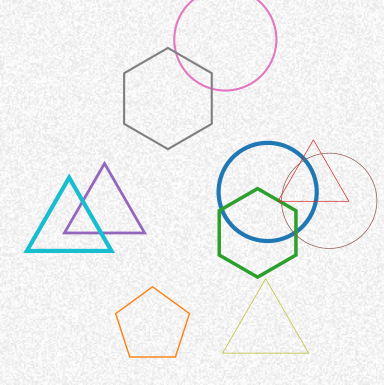[{"shape": "circle", "thickness": 3, "radius": 0.64, "center": [0.695, 0.501]}, {"shape": "pentagon", "thickness": 1, "radius": 0.5, "center": [0.396, 0.154]}, {"shape": "hexagon", "thickness": 2.5, "radius": 0.58, "center": [0.669, 0.395]}, {"shape": "triangle", "thickness": 0.5, "radius": 0.53, "center": [0.814, 0.53]}, {"shape": "triangle", "thickness": 2, "radius": 0.6, "center": [0.271, 0.455]}, {"shape": "circle", "thickness": 0.5, "radius": 0.62, "center": [0.855, 0.478]}, {"shape": "circle", "thickness": 1.5, "radius": 0.66, "center": [0.585, 0.897]}, {"shape": "hexagon", "thickness": 1.5, "radius": 0.66, "center": [0.436, 0.744]}, {"shape": "triangle", "thickness": 0.5, "radius": 0.64, "center": [0.69, 0.147]}, {"shape": "triangle", "thickness": 3, "radius": 0.63, "center": [0.18, 0.412]}]